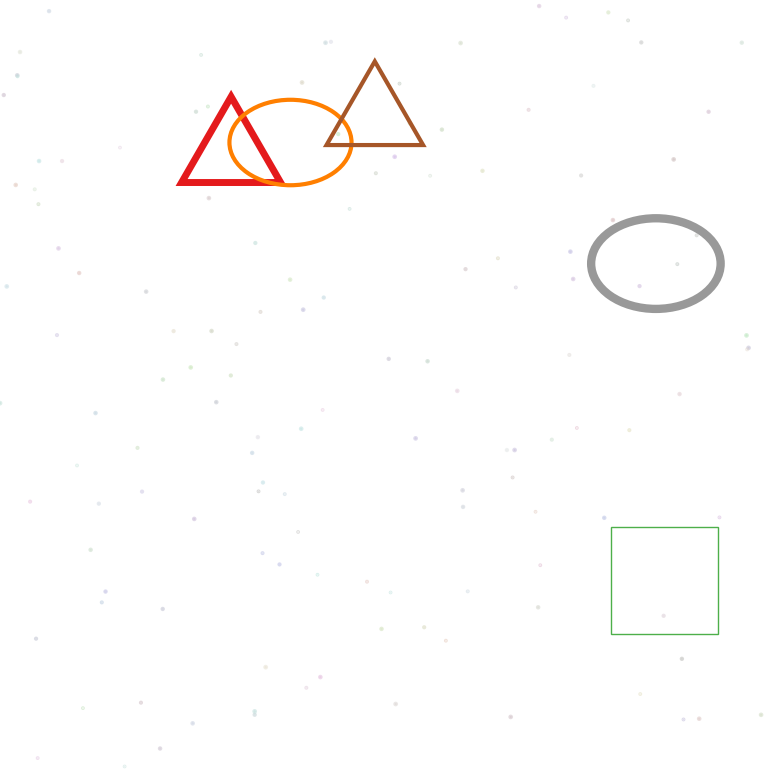[{"shape": "triangle", "thickness": 2.5, "radius": 0.37, "center": [0.3, 0.8]}, {"shape": "square", "thickness": 0.5, "radius": 0.35, "center": [0.863, 0.246]}, {"shape": "oval", "thickness": 1.5, "radius": 0.4, "center": [0.377, 0.815]}, {"shape": "triangle", "thickness": 1.5, "radius": 0.36, "center": [0.487, 0.848]}, {"shape": "oval", "thickness": 3, "radius": 0.42, "center": [0.852, 0.658]}]